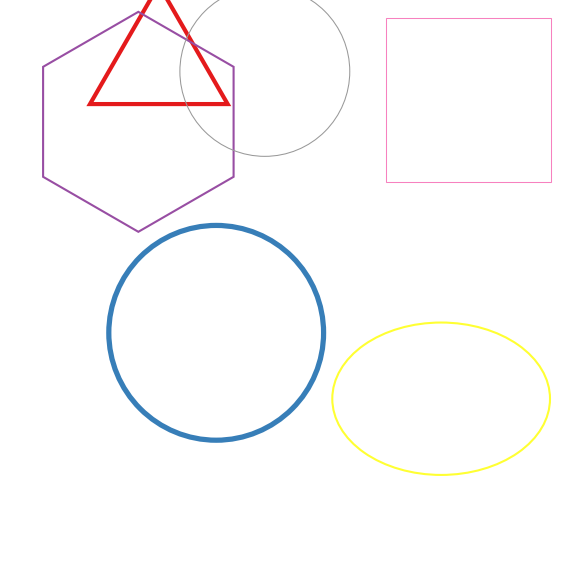[{"shape": "triangle", "thickness": 2, "radius": 0.69, "center": [0.275, 0.888]}, {"shape": "circle", "thickness": 2.5, "radius": 0.93, "center": [0.374, 0.423]}, {"shape": "hexagon", "thickness": 1, "radius": 0.95, "center": [0.24, 0.788]}, {"shape": "oval", "thickness": 1, "radius": 0.94, "center": [0.764, 0.309]}, {"shape": "square", "thickness": 0.5, "radius": 0.71, "center": [0.811, 0.826]}, {"shape": "circle", "thickness": 0.5, "radius": 0.74, "center": [0.459, 0.875]}]